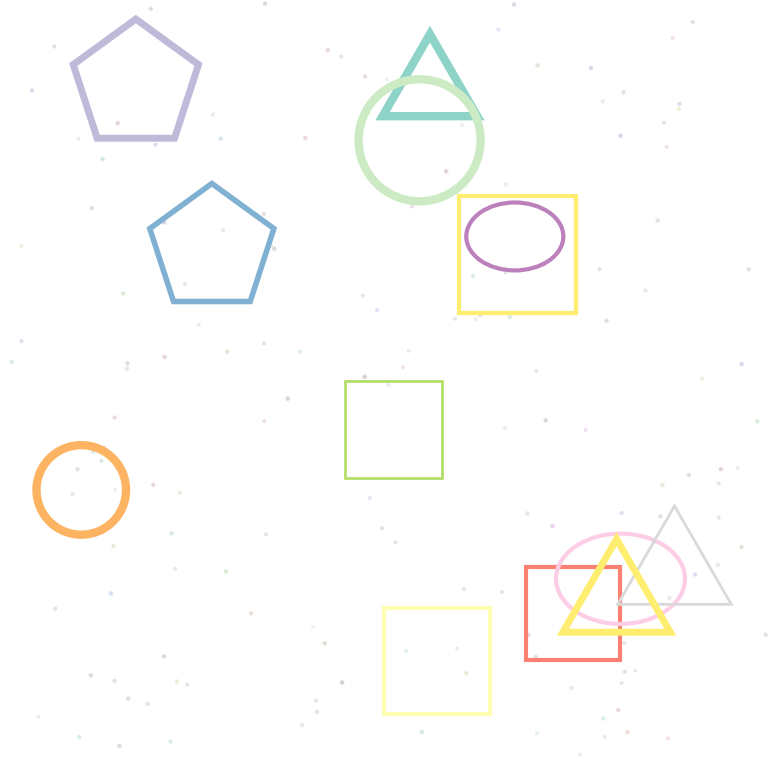[{"shape": "triangle", "thickness": 3, "radius": 0.36, "center": [0.558, 0.885]}, {"shape": "square", "thickness": 1.5, "radius": 0.34, "center": [0.567, 0.141]}, {"shape": "pentagon", "thickness": 2.5, "radius": 0.43, "center": [0.176, 0.89]}, {"shape": "square", "thickness": 1.5, "radius": 0.3, "center": [0.744, 0.203]}, {"shape": "pentagon", "thickness": 2, "radius": 0.42, "center": [0.275, 0.677]}, {"shape": "circle", "thickness": 3, "radius": 0.29, "center": [0.106, 0.364]}, {"shape": "square", "thickness": 1, "radius": 0.32, "center": [0.511, 0.442]}, {"shape": "oval", "thickness": 1.5, "radius": 0.42, "center": [0.806, 0.248]}, {"shape": "triangle", "thickness": 1, "radius": 0.43, "center": [0.876, 0.258]}, {"shape": "oval", "thickness": 1.5, "radius": 0.32, "center": [0.669, 0.693]}, {"shape": "circle", "thickness": 3, "radius": 0.4, "center": [0.545, 0.818]}, {"shape": "square", "thickness": 1.5, "radius": 0.38, "center": [0.672, 0.67]}, {"shape": "triangle", "thickness": 2.5, "radius": 0.4, "center": [0.801, 0.219]}]